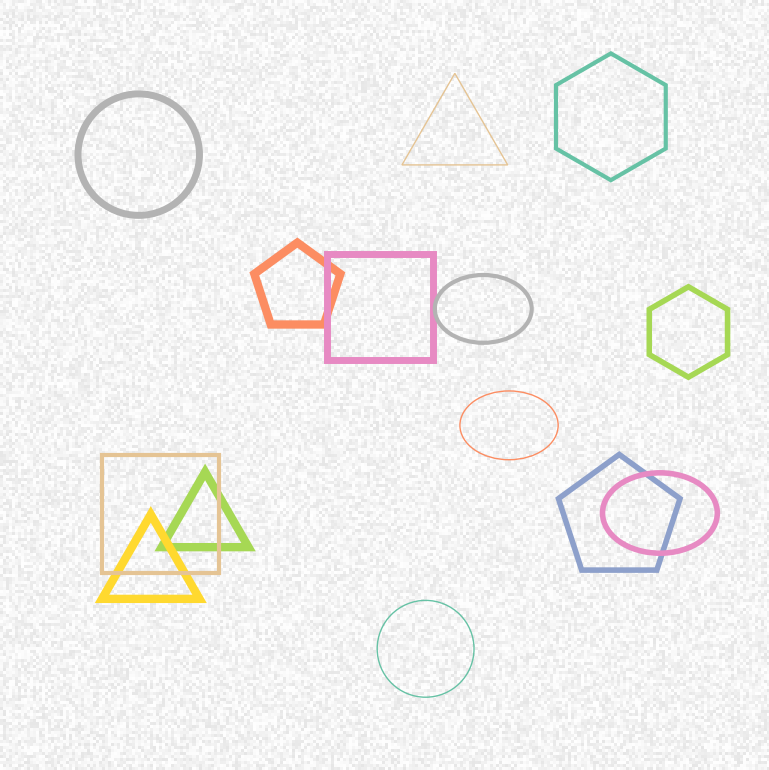[{"shape": "circle", "thickness": 0.5, "radius": 0.31, "center": [0.553, 0.157]}, {"shape": "hexagon", "thickness": 1.5, "radius": 0.41, "center": [0.793, 0.848]}, {"shape": "oval", "thickness": 0.5, "radius": 0.32, "center": [0.661, 0.448]}, {"shape": "pentagon", "thickness": 3, "radius": 0.29, "center": [0.386, 0.626]}, {"shape": "pentagon", "thickness": 2, "radius": 0.42, "center": [0.804, 0.327]}, {"shape": "square", "thickness": 2.5, "radius": 0.34, "center": [0.494, 0.601]}, {"shape": "oval", "thickness": 2, "radius": 0.37, "center": [0.857, 0.334]}, {"shape": "hexagon", "thickness": 2, "radius": 0.29, "center": [0.894, 0.569]}, {"shape": "triangle", "thickness": 3, "radius": 0.33, "center": [0.266, 0.322]}, {"shape": "triangle", "thickness": 3, "radius": 0.37, "center": [0.196, 0.259]}, {"shape": "square", "thickness": 1.5, "radius": 0.38, "center": [0.208, 0.332]}, {"shape": "triangle", "thickness": 0.5, "radius": 0.4, "center": [0.591, 0.825]}, {"shape": "oval", "thickness": 1.5, "radius": 0.31, "center": [0.628, 0.599]}, {"shape": "circle", "thickness": 2.5, "radius": 0.39, "center": [0.18, 0.799]}]